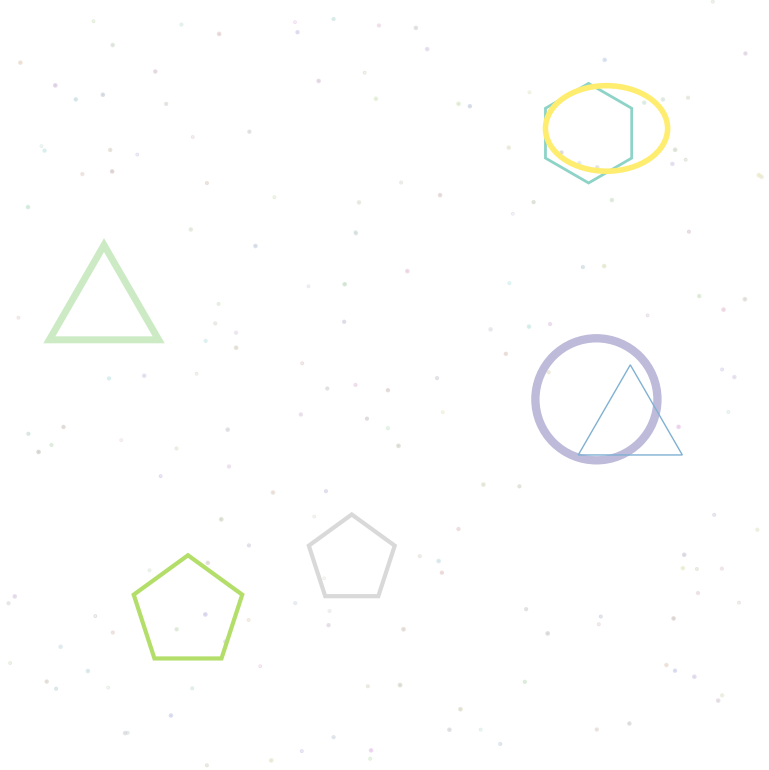[{"shape": "hexagon", "thickness": 1, "radius": 0.32, "center": [0.764, 0.827]}, {"shape": "circle", "thickness": 3, "radius": 0.4, "center": [0.775, 0.481]}, {"shape": "triangle", "thickness": 0.5, "radius": 0.39, "center": [0.819, 0.448]}, {"shape": "pentagon", "thickness": 1.5, "radius": 0.37, "center": [0.244, 0.205]}, {"shape": "pentagon", "thickness": 1.5, "radius": 0.29, "center": [0.457, 0.273]}, {"shape": "triangle", "thickness": 2.5, "radius": 0.41, "center": [0.135, 0.6]}, {"shape": "oval", "thickness": 2, "radius": 0.4, "center": [0.788, 0.833]}]